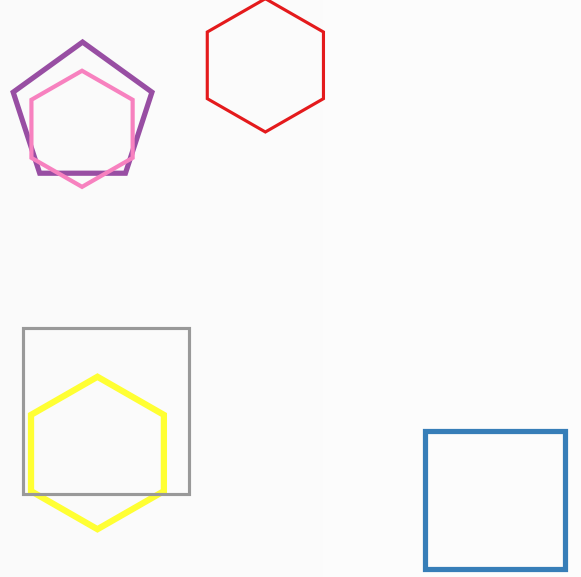[{"shape": "hexagon", "thickness": 1.5, "radius": 0.58, "center": [0.457, 0.886]}, {"shape": "square", "thickness": 2.5, "radius": 0.6, "center": [0.852, 0.133]}, {"shape": "pentagon", "thickness": 2.5, "radius": 0.63, "center": [0.142, 0.801]}, {"shape": "hexagon", "thickness": 3, "radius": 0.66, "center": [0.168, 0.215]}, {"shape": "hexagon", "thickness": 2, "radius": 0.5, "center": [0.141, 0.776]}, {"shape": "square", "thickness": 1.5, "radius": 0.72, "center": [0.182, 0.287]}]